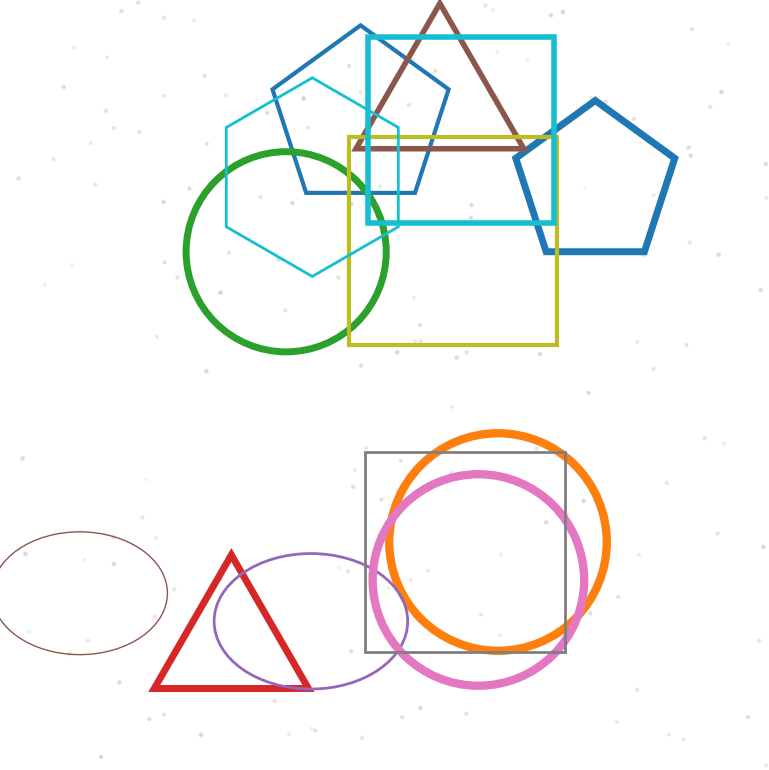[{"shape": "pentagon", "thickness": 2.5, "radius": 0.54, "center": [0.773, 0.761]}, {"shape": "pentagon", "thickness": 1.5, "radius": 0.6, "center": [0.468, 0.847]}, {"shape": "circle", "thickness": 3, "radius": 0.71, "center": [0.647, 0.296]}, {"shape": "circle", "thickness": 2.5, "radius": 0.65, "center": [0.372, 0.673]}, {"shape": "triangle", "thickness": 2.5, "radius": 0.58, "center": [0.3, 0.164]}, {"shape": "oval", "thickness": 1, "radius": 0.63, "center": [0.404, 0.193]}, {"shape": "oval", "thickness": 0.5, "radius": 0.57, "center": [0.104, 0.23]}, {"shape": "triangle", "thickness": 2, "radius": 0.63, "center": [0.571, 0.87]}, {"shape": "circle", "thickness": 3, "radius": 0.69, "center": [0.621, 0.247]}, {"shape": "square", "thickness": 1, "radius": 0.65, "center": [0.604, 0.283]}, {"shape": "square", "thickness": 1.5, "radius": 0.67, "center": [0.588, 0.687]}, {"shape": "hexagon", "thickness": 1, "radius": 0.64, "center": [0.406, 0.77]}, {"shape": "square", "thickness": 2, "radius": 0.6, "center": [0.598, 0.831]}]